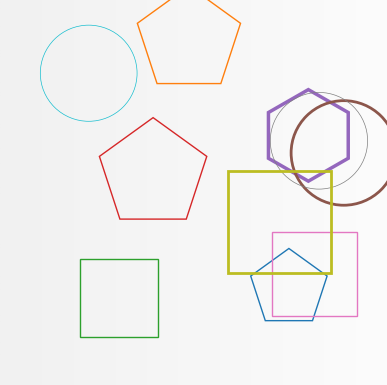[{"shape": "pentagon", "thickness": 1, "radius": 0.52, "center": [0.746, 0.251]}, {"shape": "pentagon", "thickness": 1, "radius": 0.7, "center": [0.488, 0.896]}, {"shape": "square", "thickness": 1, "radius": 0.51, "center": [0.308, 0.227]}, {"shape": "pentagon", "thickness": 1, "radius": 0.73, "center": [0.395, 0.549]}, {"shape": "hexagon", "thickness": 2.5, "radius": 0.59, "center": [0.796, 0.648]}, {"shape": "circle", "thickness": 2, "radius": 0.68, "center": [0.887, 0.603]}, {"shape": "square", "thickness": 1, "radius": 0.55, "center": [0.813, 0.289]}, {"shape": "circle", "thickness": 0.5, "radius": 0.63, "center": [0.823, 0.634]}, {"shape": "square", "thickness": 2, "radius": 0.66, "center": [0.721, 0.423]}, {"shape": "circle", "thickness": 0.5, "radius": 0.62, "center": [0.229, 0.81]}]